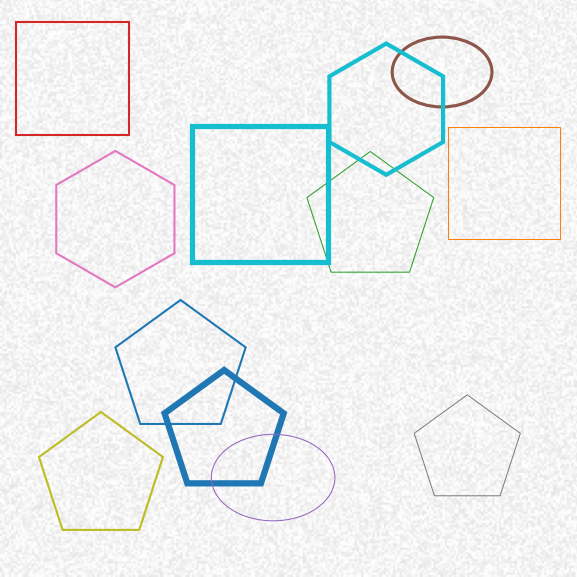[{"shape": "pentagon", "thickness": 1, "radius": 0.59, "center": [0.313, 0.361]}, {"shape": "pentagon", "thickness": 3, "radius": 0.54, "center": [0.388, 0.25]}, {"shape": "square", "thickness": 0.5, "radius": 0.49, "center": [0.873, 0.683]}, {"shape": "pentagon", "thickness": 0.5, "radius": 0.58, "center": [0.641, 0.621]}, {"shape": "square", "thickness": 1, "radius": 0.49, "center": [0.126, 0.863]}, {"shape": "oval", "thickness": 0.5, "radius": 0.53, "center": [0.473, 0.172]}, {"shape": "oval", "thickness": 1.5, "radius": 0.43, "center": [0.765, 0.874]}, {"shape": "hexagon", "thickness": 1, "radius": 0.59, "center": [0.2, 0.62]}, {"shape": "pentagon", "thickness": 0.5, "radius": 0.48, "center": [0.809, 0.219]}, {"shape": "pentagon", "thickness": 1, "radius": 0.56, "center": [0.175, 0.173]}, {"shape": "hexagon", "thickness": 2, "radius": 0.57, "center": [0.669, 0.81]}, {"shape": "square", "thickness": 2.5, "radius": 0.59, "center": [0.45, 0.663]}]